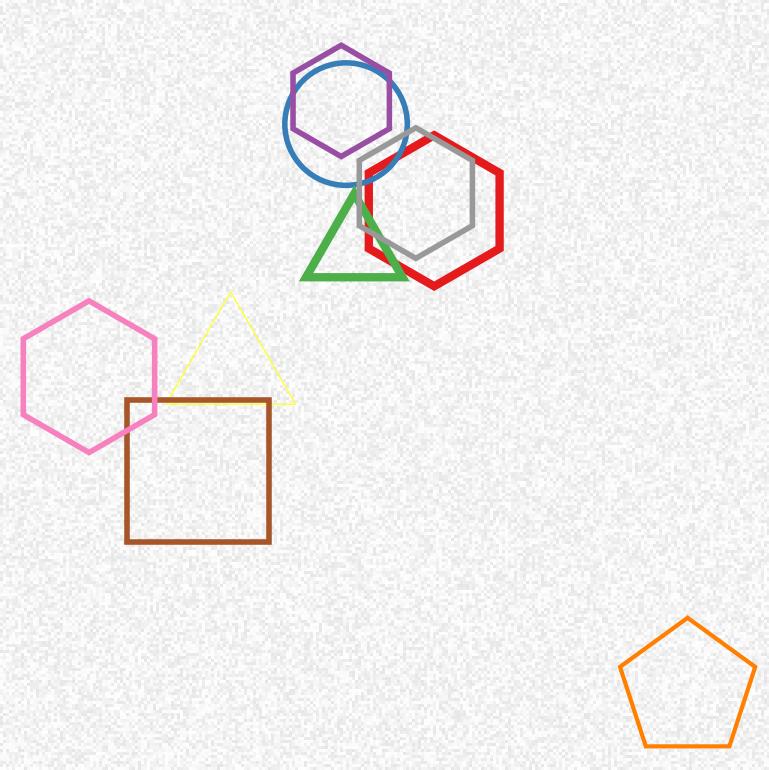[{"shape": "hexagon", "thickness": 3, "radius": 0.49, "center": [0.564, 0.726]}, {"shape": "circle", "thickness": 2, "radius": 0.4, "center": [0.449, 0.839]}, {"shape": "triangle", "thickness": 3, "radius": 0.36, "center": [0.46, 0.676]}, {"shape": "hexagon", "thickness": 2, "radius": 0.36, "center": [0.443, 0.869]}, {"shape": "pentagon", "thickness": 1.5, "radius": 0.46, "center": [0.893, 0.105]}, {"shape": "triangle", "thickness": 0.5, "radius": 0.49, "center": [0.3, 0.524]}, {"shape": "square", "thickness": 2, "radius": 0.46, "center": [0.257, 0.388]}, {"shape": "hexagon", "thickness": 2, "radius": 0.49, "center": [0.116, 0.511]}, {"shape": "hexagon", "thickness": 2, "radius": 0.42, "center": [0.54, 0.749]}]